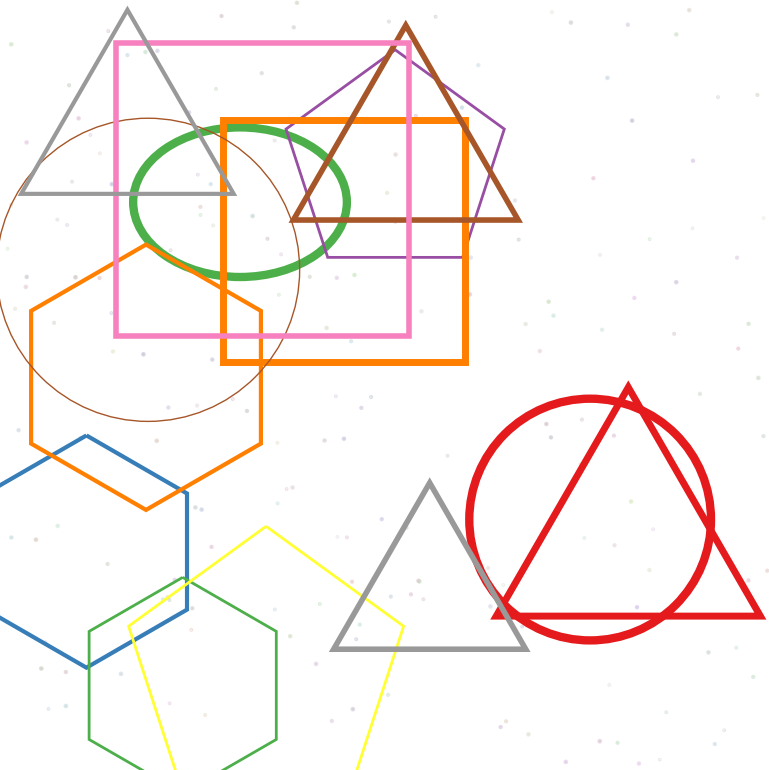[{"shape": "triangle", "thickness": 2.5, "radius": 0.99, "center": [0.816, 0.299]}, {"shape": "circle", "thickness": 3, "radius": 0.78, "center": [0.766, 0.325]}, {"shape": "hexagon", "thickness": 1.5, "radius": 0.75, "center": [0.112, 0.284]}, {"shape": "hexagon", "thickness": 1, "radius": 0.7, "center": [0.237, 0.11]}, {"shape": "oval", "thickness": 3, "radius": 0.69, "center": [0.312, 0.737]}, {"shape": "pentagon", "thickness": 1, "radius": 0.75, "center": [0.513, 0.786]}, {"shape": "square", "thickness": 2.5, "radius": 0.79, "center": [0.447, 0.687]}, {"shape": "hexagon", "thickness": 1.5, "radius": 0.86, "center": [0.19, 0.51]}, {"shape": "pentagon", "thickness": 1, "radius": 0.94, "center": [0.346, 0.129]}, {"shape": "circle", "thickness": 0.5, "radius": 0.98, "center": [0.192, 0.65]}, {"shape": "triangle", "thickness": 2, "radius": 0.84, "center": [0.527, 0.799]}, {"shape": "square", "thickness": 2, "radius": 0.95, "center": [0.341, 0.754]}, {"shape": "triangle", "thickness": 1.5, "radius": 0.8, "center": [0.165, 0.828]}, {"shape": "triangle", "thickness": 2, "radius": 0.72, "center": [0.558, 0.229]}]